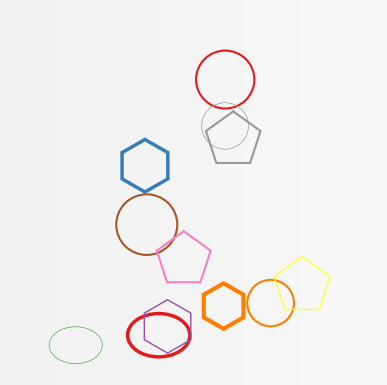[{"shape": "oval", "thickness": 2.5, "radius": 0.4, "center": [0.41, 0.129]}, {"shape": "circle", "thickness": 1.5, "radius": 0.38, "center": [0.581, 0.793]}, {"shape": "hexagon", "thickness": 2.5, "radius": 0.34, "center": [0.374, 0.57]}, {"shape": "oval", "thickness": 0.5, "radius": 0.34, "center": [0.195, 0.103]}, {"shape": "hexagon", "thickness": 1, "radius": 0.35, "center": [0.432, 0.152]}, {"shape": "circle", "thickness": 1.5, "radius": 0.3, "center": [0.698, 0.213]}, {"shape": "hexagon", "thickness": 3, "radius": 0.3, "center": [0.577, 0.205]}, {"shape": "pentagon", "thickness": 1, "radius": 0.38, "center": [0.78, 0.258]}, {"shape": "circle", "thickness": 1.5, "radius": 0.39, "center": [0.379, 0.417]}, {"shape": "pentagon", "thickness": 1.5, "radius": 0.37, "center": [0.474, 0.326]}, {"shape": "circle", "thickness": 0.5, "radius": 0.3, "center": [0.581, 0.673]}, {"shape": "pentagon", "thickness": 1.5, "radius": 0.37, "center": [0.602, 0.637]}]